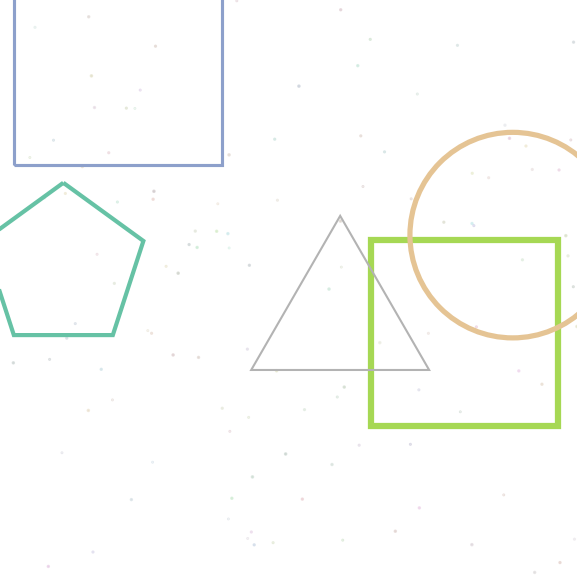[{"shape": "pentagon", "thickness": 2, "radius": 0.73, "center": [0.11, 0.537]}, {"shape": "square", "thickness": 1.5, "radius": 0.9, "center": [0.204, 0.893]}, {"shape": "square", "thickness": 3, "radius": 0.81, "center": [0.804, 0.423]}, {"shape": "circle", "thickness": 2.5, "radius": 0.89, "center": [0.888, 0.592]}, {"shape": "triangle", "thickness": 1, "radius": 0.89, "center": [0.589, 0.447]}]